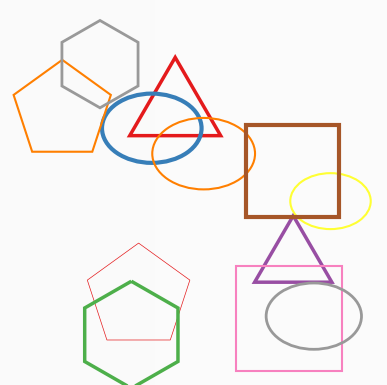[{"shape": "triangle", "thickness": 2.5, "radius": 0.68, "center": [0.452, 0.715]}, {"shape": "pentagon", "thickness": 0.5, "radius": 0.7, "center": [0.358, 0.229]}, {"shape": "oval", "thickness": 3, "radius": 0.64, "center": [0.392, 0.667]}, {"shape": "hexagon", "thickness": 2.5, "radius": 0.69, "center": [0.339, 0.131]}, {"shape": "triangle", "thickness": 2.5, "radius": 0.58, "center": [0.757, 0.325]}, {"shape": "pentagon", "thickness": 1.5, "radius": 0.66, "center": [0.161, 0.713]}, {"shape": "oval", "thickness": 1.5, "radius": 0.66, "center": [0.526, 0.601]}, {"shape": "oval", "thickness": 1.5, "radius": 0.52, "center": [0.853, 0.478]}, {"shape": "square", "thickness": 3, "radius": 0.6, "center": [0.755, 0.555]}, {"shape": "square", "thickness": 1.5, "radius": 0.68, "center": [0.746, 0.172]}, {"shape": "hexagon", "thickness": 2, "radius": 0.57, "center": [0.258, 0.833]}, {"shape": "oval", "thickness": 2, "radius": 0.62, "center": [0.81, 0.179]}]